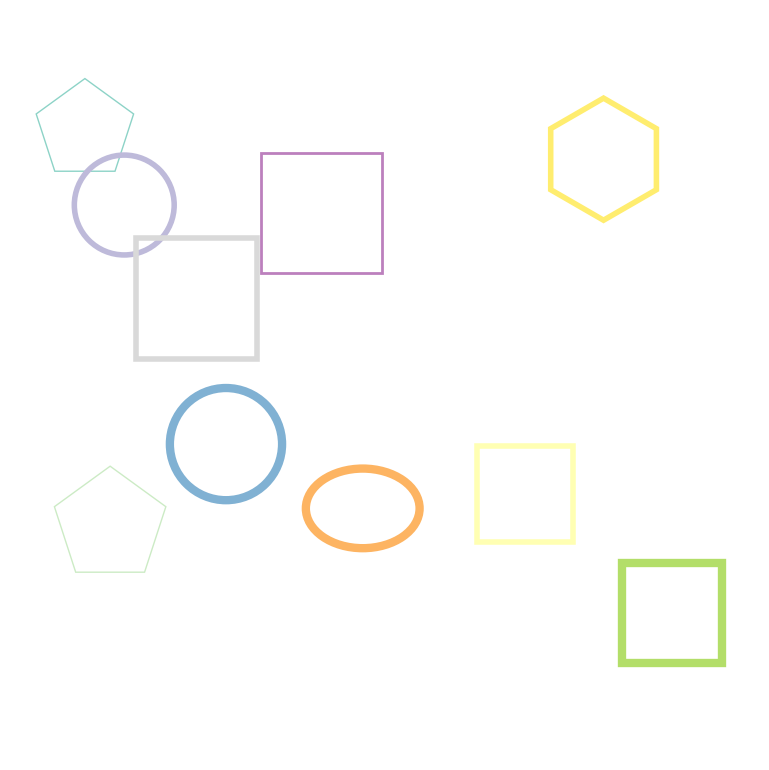[{"shape": "pentagon", "thickness": 0.5, "radius": 0.33, "center": [0.11, 0.831]}, {"shape": "square", "thickness": 2, "radius": 0.31, "center": [0.682, 0.359]}, {"shape": "circle", "thickness": 2, "radius": 0.32, "center": [0.161, 0.734]}, {"shape": "circle", "thickness": 3, "radius": 0.36, "center": [0.293, 0.423]}, {"shape": "oval", "thickness": 3, "radius": 0.37, "center": [0.471, 0.34]}, {"shape": "square", "thickness": 3, "radius": 0.33, "center": [0.873, 0.204]}, {"shape": "square", "thickness": 2, "radius": 0.39, "center": [0.255, 0.612]}, {"shape": "square", "thickness": 1, "radius": 0.39, "center": [0.417, 0.723]}, {"shape": "pentagon", "thickness": 0.5, "radius": 0.38, "center": [0.143, 0.318]}, {"shape": "hexagon", "thickness": 2, "radius": 0.4, "center": [0.784, 0.793]}]